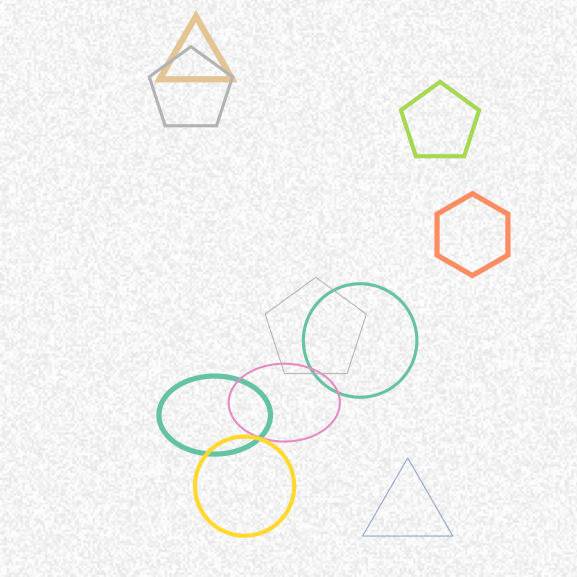[{"shape": "circle", "thickness": 1.5, "radius": 0.49, "center": [0.624, 0.41]}, {"shape": "oval", "thickness": 2.5, "radius": 0.48, "center": [0.372, 0.28]}, {"shape": "hexagon", "thickness": 2.5, "radius": 0.35, "center": [0.818, 0.593]}, {"shape": "triangle", "thickness": 0.5, "radius": 0.45, "center": [0.706, 0.116]}, {"shape": "oval", "thickness": 1, "radius": 0.48, "center": [0.492, 0.302]}, {"shape": "pentagon", "thickness": 2, "radius": 0.36, "center": [0.762, 0.786]}, {"shape": "circle", "thickness": 2, "radius": 0.43, "center": [0.423, 0.157]}, {"shape": "triangle", "thickness": 3, "radius": 0.36, "center": [0.339, 0.898]}, {"shape": "pentagon", "thickness": 1.5, "radius": 0.38, "center": [0.331, 0.843]}, {"shape": "pentagon", "thickness": 0.5, "radius": 0.46, "center": [0.547, 0.427]}]